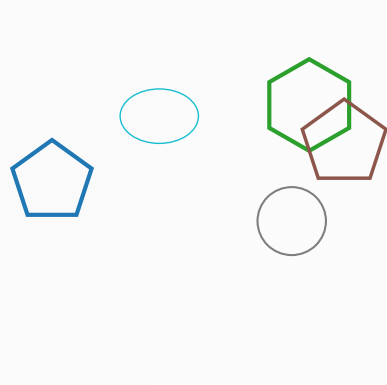[{"shape": "pentagon", "thickness": 3, "radius": 0.54, "center": [0.134, 0.529]}, {"shape": "hexagon", "thickness": 3, "radius": 0.59, "center": [0.798, 0.727]}, {"shape": "pentagon", "thickness": 2.5, "radius": 0.57, "center": [0.888, 0.629]}, {"shape": "circle", "thickness": 1.5, "radius": 0.44, "center": [0.753, 0.426]}, {"shape": "oval", "thickness": 1, "radius": 0.51, "center": [0.411, 0.698]}]